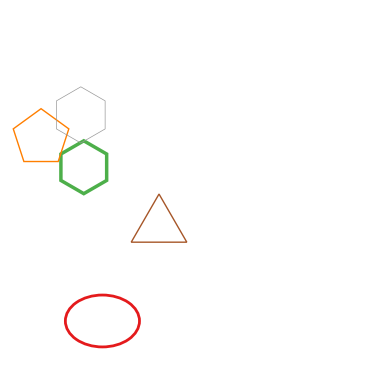[{"shape": "oval", "thickness": 2, "radius": 0.48, "center": [0.266, 0.166]}, {"shape": "hexagon", "thickness": 2.5, "radius": 0.34, "center": [0.218, 0.566]}, {"shape": "pentagon", "thickness": 1, "radius": 0.38, "center": [0.107, 0.642]}, {"shape": "triangle", "thickness": 1, "radius": 0.42, "center": [0.413, 0.413]}, {"shape": "hexagon", "thickness": 0.5, "radius": 0.36, "center": [0.21, 0.702]}]